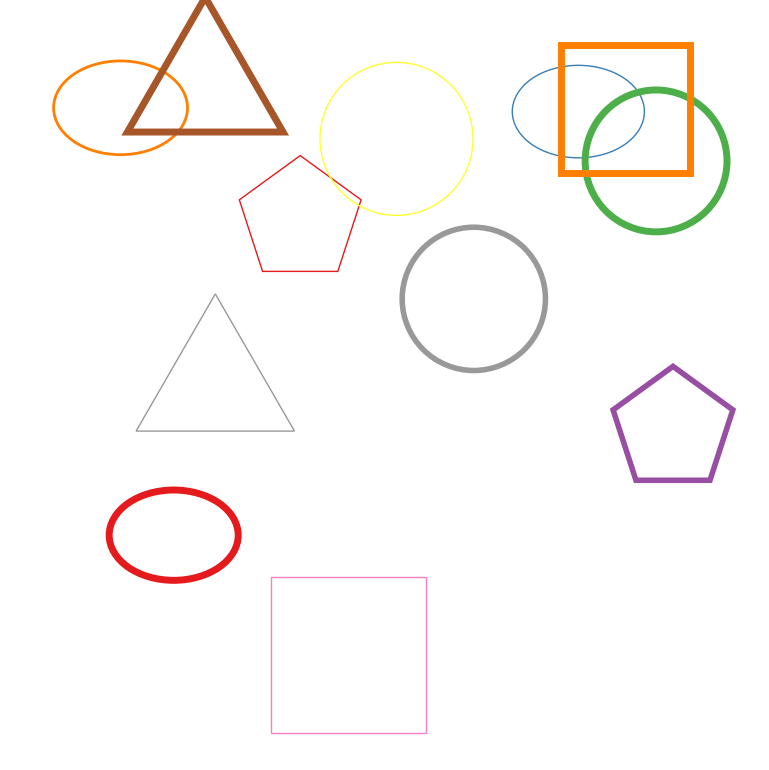[{"shape": "pentagon", "thickness": 0.5, "radius": 0.42, "center": [0.39, 0.715]}, {"shape": "oval", "thickness": 2.5, "radius": 0.42, "center": [0.226, 0.305]}, {"shape": "oval", "thickness": 0.5, "radius": 0.43, "center": [0.751, 0.855]}, {"shape": "circle", "thickness": 2.5, "radius": 0.46, "center": [0.852, 0.791]}, {"shape": "pentagon", "thickness": 2, "radius": 0.41, "center": [0.874, 0.442]}, {"shape": "square", "thickness": 2.5, "radius": 0.42, "center": [0.812, 0.858]}, {"shape": "oval", "thickness": 1, "radius": 0.43, "center": [0.157, 0.86]}, {"shape": "circle", "thickness": 0.5, "radius": 0.5, "center": [0.515, 0.82]}, {"shape": "triangle", "thickness": 2.5, "radius": 0.58, "center": [0.267, 0.887]}, {"shape": "square", "thickness": 0.5, "radius": 0.5, "center": [0.453, 0.149]}, {"shape": "circle", "thickness": 2, "radius": 0.47, "center": [0.615, 0.612]}, {"shape": "triangle", "thickness": 0.5, "radius": 0.59, "center": [0.28, 0.5]}]